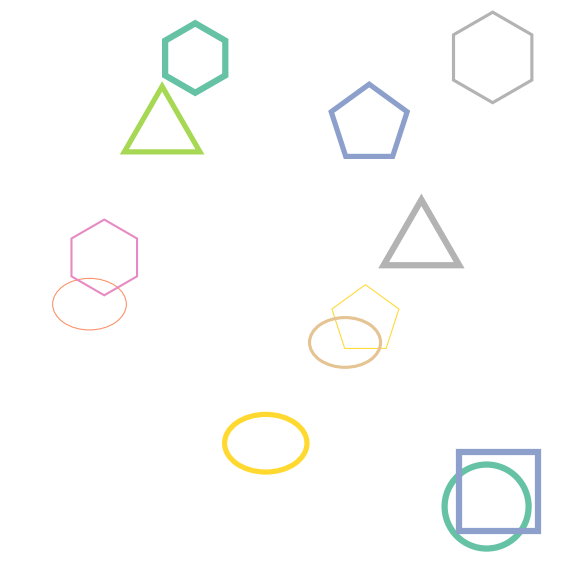[{"shape": "circle", "thickness": 3, "radius": 0.36, "center": [0.843, 0.122]}, {"shape": "hexagon", "thickness": 3, "radius": 0.3, "center": [0.338, 0.899]}, {"shape": "oval", "thickness": 0.5, "radius": 0.32, "center": [0.155, 0.472]}, {"shape": "pentagon", "thickness": 2.5, "radius": 0.35, "center": [0.639, 0.784]}, {"shape": "square", "thickness": 3, "radius": 0.34, "center": [0.863, 0.148]}, {"shape": "hexagon", "thickness": 1, "radius": 0.33, "center": [0.181, 0.553]}, {"shape": "triangle", "thickness": 2.5, "radius": 0.38, "center": [0.281, 0.774]}, {"shape": "pentagon", "thickness": 0.5, "radius": 0.3, "center": [0.633, 0.445]}, {"shape": "oval", "thickness": 2.5, "radius": 0.36, "center": [0.46, 0.232]}, {"shape": "oval", "thickness": 1.5, "radius": 0.31, "center": [0.597, 0.406]}, {"shape": "triangle", "thickness": 3, "radius": 0.38, "center": [0.73, 0.578]}, {"shape": "hexagon", "thickness": 1.5, "radius": 0.39, "center": [0.853, 0.9]}]